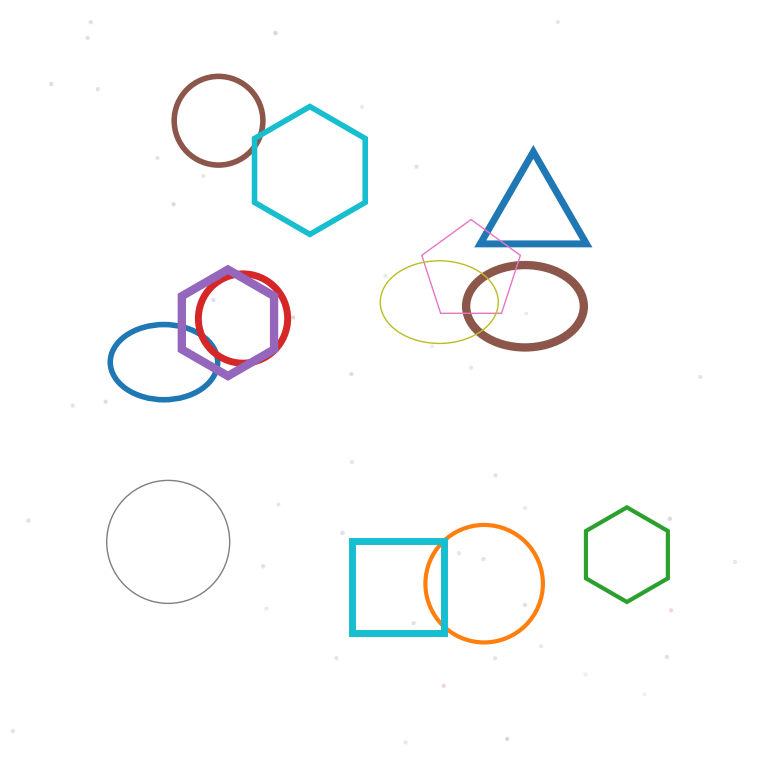[{"shape": "oval", "thickness": 2, "radius": 0.35, "center": [0.213, 0.53]}, {"shape": "triangle", "thickness": 2.5, "radius": 0.4, "center": [0.693, 0.723]}, {"shape": "circle", "thickness": 1.5, "radius": 0.38, "center": [0.629, 0.242]}, {"shape": "hexagon", "thickness": 1.5, "radius": 0.31, "center": [0.814, 0.28]}, {"shape": "circle", "thickness": 2.5, "radius": 0.29, "center": [0.316, 0.586]}, {"shape": "hexagon", "thickness": 3, "radius": 0.35, "center": [0.296, 0.581]}, {"shape": "oval", "thickness": 3, "radius": 0.38, "center": [0.682, 0.602]}, {"shape": "circle", "thickness": 2, "radius": 0.29, "center": [0.284, 0.843]}, {"shape": "pentagon", "thickness": 0.5, "radius": 0.34, "center": [0.612, 0.648]}, {"shape": "circle", "thickness": 0.5, "radius": 0.4, "center": [0.218, 0.296]}, {"shape": "oval", "thickness": 0.5, "radius": 0.38, "center": [0.57, 0.608]}, {"shape": "square", "thickness": 2.5, "radius": 0.3, "center": [0.517, 0.238]}, {"shape": "hexagon", "thickness": 2, "radius": 0.41, "center": [0.402, 0.779]}]